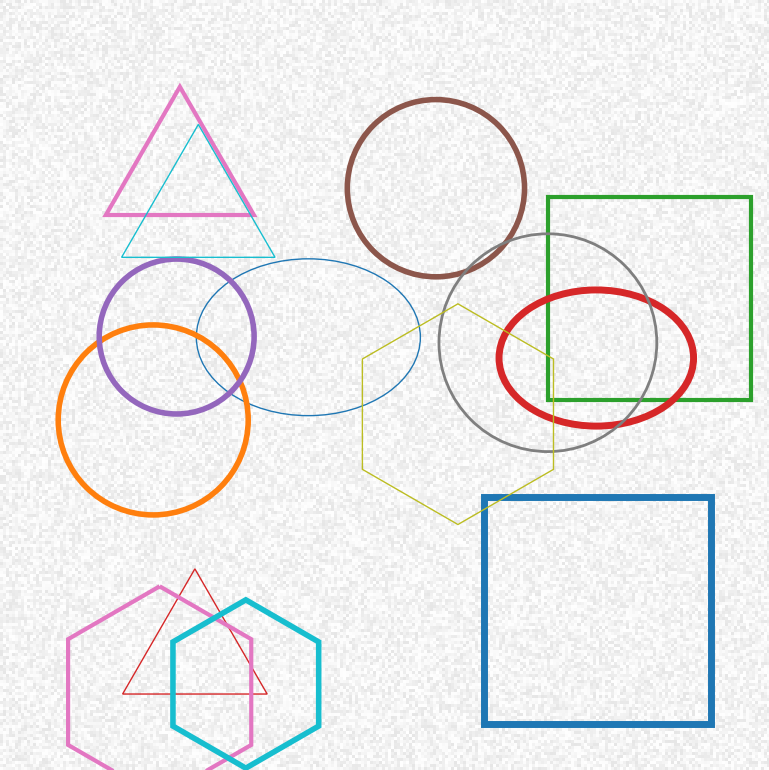[{"shape": "oval", "thickness": 0.5, "radius": 0.73, "center": [0.4, 0.562]}, {"shape": "square", "thickness": 2.5, "radius": 0.74, "center": [0.776, 0.207]}, {"shape": "circle", "thickness": 2, "radius": 0.62, "center": [0.199, 0.455]}, {"shape": "square", "thickness": 1.5, "radius": 0.66, "center": [0.844, 0.612]}, {"shape": "oval", "thickness": 2.5, "radius": 0.63, "center": [0.774, 0.535]}, {"shape": "triangle", "thickness": 0.5, "radius": 0.54, "center": [0.253, 0.153]}, {"shape": "circle", "thickness": 2, "radius": 0.5, "center": [0.229, 0.563]}, {"shape": "circle", "thickness": 2, "radius": 0.58, "center": [0.566, 0.756]}, {"shape": "hexagon", "thickness": 1.5, "radius": 0.69, "center": [0.207, 0.101]}, {"shape": "triangle", "thickness": 1.5, "radius": 0.55, "center": [0.234, 0.776]}, {"shape": "circle", "thickness": 1, "radius": 0.71, "center": [0.712, 0.555]}, {"shape": "hexagon", "thickness": 0.5, "radius": 0.72, "center": [0.595, 0.462]}, {"shape": "triangle", "thickness": 0.5, "radius": 0.58, "center": [0.258, 0.723]}, {"shape": "hexagon", "thickness": 2, "radius": 0.55, "center": [0.319, 0.112]}]